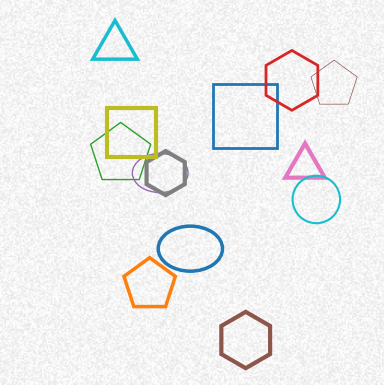[{"shape": "square", "thickness": 2, "radius": 0.42, "center": [0.637, 0.699]}, {"shape": "oval", "thickness": 2.5, "radius": 0.42, "center": [0.494, 0.354]}, {"shape": "pentagon", "thickness": 2.5, "radius": 0.35, "center": [0.389, 0.26]}, {"shape": "pentagon", "thickness": 1, "radius": 0.41, "center": [0.313, 0.6]}, {"shape": "hexagon", "thickness": 2, "radius": 0.39, "center": [0.758, 0.791]}, {"shape": "oval", "thickness": 1, "radius": 0.36, "center": [0.416, 0.551]}, {"shape": "hexagon", "thickness": 3, "radius": 0.37, "center": [0.638, 0.117]}, {"shape": "pentagon", "thickness": 0.5, "radius": 0.32, "center": [0.868, 0.781]}, {"shape": "triangle", "thickness": 3, "radius": 0.3, "center": [0.792, 0.568]}, {"shape": "hexagon", "thickness": 3, "radius": 0.29, "center": [0.43, 0.55]}, {"shape": "square", "thickness": 3, "radius": 0.32, "center": [0.342, 0.657]}, {"shape": "triangle", "thickness": 2.5, "radius": 0.34, "center": [0.299, 0.88]}, {"shape": "circle", "thickness": 1.5, "radius": 0.31, "center": [0.822, 0.482]}]